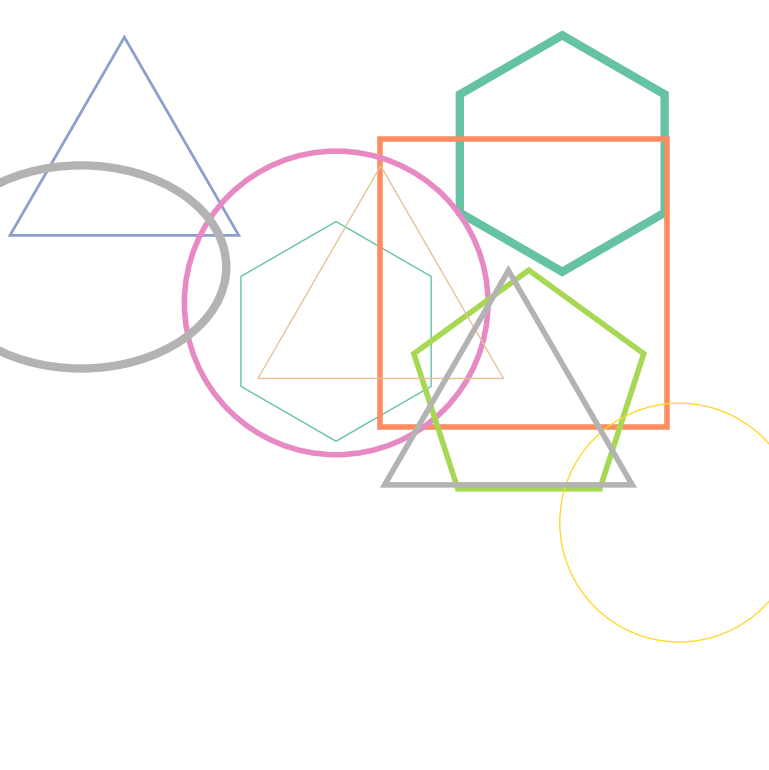[{"shape": "hexagon", "thickness": 0.5, "radius": 0.71, "center": [0.436, 0.57]}, {"shape": "hexagon", "thickness": 3, "radius": 0.77, "center": [0.73, 0.801]}, {"shape": "square", "thickness": 2, "radius": 0.93, "center": [0.68, 0.633]}, {"shape": "triangle", "thickness": 1, "radius": 0.86, "center": [0.162, 0.78]}, {"shape": "circle", "thickness": 2, "radius": 0.99, "center": [0.437, 0.607]}, {"shape": "pentagon", "thickness": 2, "radius": 0.78, "center": [0.687, 0.492]}, {"shape": "circle", "thickness": 0.5, "radius": 0.78, "center": [0.882, 0.321]}, {"shape": "triangle", "thickness": 0.5, "radius": 0.92, "center": [0.494, 0.601]}, {"shape": "oval", "thickness": 3, "radius": 0.94, "center": [0.105, 0.653]}, {"shape": "triangle", "thickness": 2, "radius": 0.93, "center": [0.66, 0.463]}]